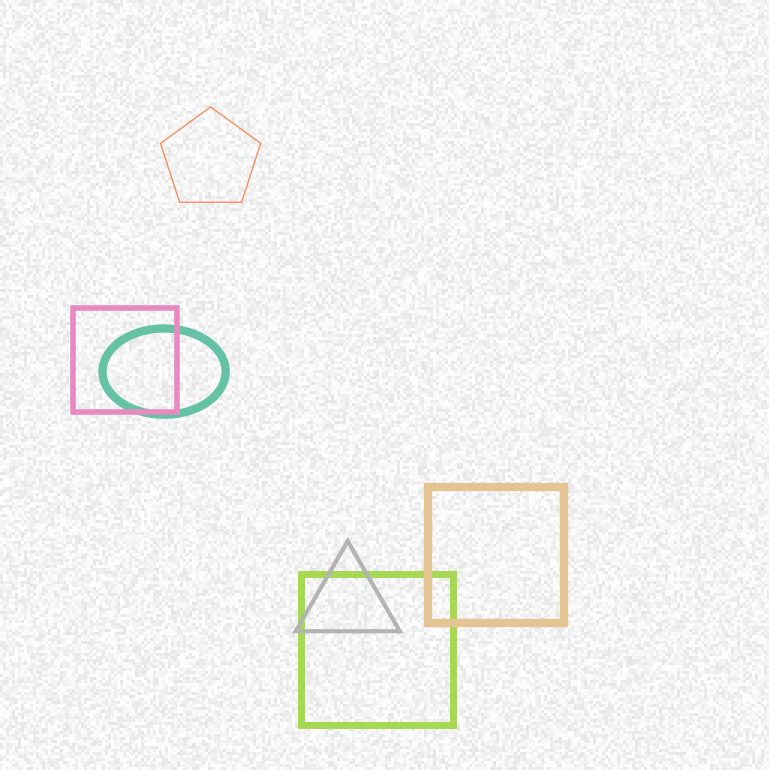[{"shape": "oval", "thickness": 3, "radius": 0.4, "center": [0.213, 0.517]}, {"shape": "pentagon", "thickness": 0.5, "radius": 0.34, "center": [0.273, 0.793]}, {"shape": "square", "thickness": 2, "radius": 0.34, "center": [0.163, 0.533]}, {"shape": "square", "thickness": 2.5, "radius": 0.49, "center": [0.49, 0.156]}, {"shape": "square", "thickness": 3, "radius": 0.44, "center": [0.644, 0.279]}, {"shape": "triangle", "thickness": 1.5, "radius": 0.39, "center": [0.452, 0.219]}]